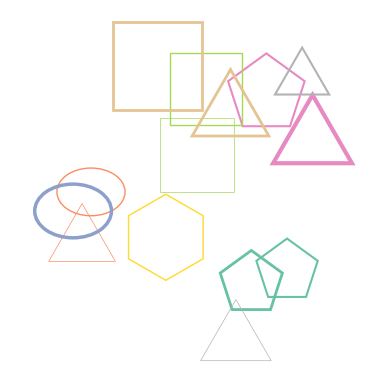[{"shape": "pentagon", "thickness": 2, "radius": 0.42, "center": [0.653, 0.265]}, {"shape": "pentagon", "thickness": 1.5, "radius": 0.42, "center": [0.746, 0.297]}, {"shape": "triangle", "thickness": 0.5, "radius": 0.5, "center": [0.213, 0.371]}, {"shape": "oval", "thickness": 1, "radius": 0.44, "center": [0.236, 0.502]}, {"shape": "oval", "thickness": 2.5, "radius": 0.5, "center": [0.19, 0.452]}, {"shape": "triangle", "thickness": 3, "radius": 0.59, "center": [0.812, 0.635]}, {"shape": "pentagon", "thickness": 1.5, "radius": 0.52, "center": [0.692, 0.757]}, {"shape": "square", "thickness": 1, "radius": 0.47, "center": [0.536, 0.769]}, {"shape": "square", "thickness": 0.5, "radius": 0.48, "center": [0.512, 0.596]}, {"shape": "hexagon", "thickness": 1, "radius": 0.56, "center": [0.431, 0.384]}, {"shape": "triangle", "thickness": 2, "radius": 0.58, "center": [0.599, 0.704]}, {"shape": "square", "thickness": 2, "radius": 0.57, "center": [0.409, 0.828]}, {"shape": "triangle", "thickness": 1.5, "radius": 0.41, "center": [0.785, 0.795]}, {"shape": "triangle", "thickness": 0.5, "radius": 0.53, "center": [0.613, 0.116]}]